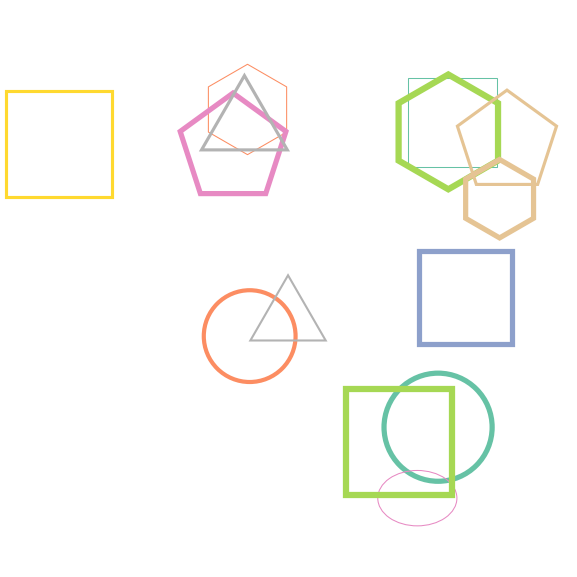[{"shape": "circle", "thickness": 2.5, "radius": 0.47, "center": [0.759, 0.259]}, {"shape": "square", "thickness": 0.5, "radius": 0.39, "center": [0.783, 0.787]}, {"shape": "circle", "thickness": 2, "radius": 0.4, "center": [0.432, 0.417]}, {"shape": "hexagon", "thickness": 0.5, "radius": 0.39, "center": [0.429, 0.81]}, {"shape": "square", "thickness": 2.5, "radius": 0.4, "center": [0.806, 0.484]}, {"shape": "pentagon", "thickness": 2.5, "radius": 0.48, "center": [0.404, 0.742]}, {"shape": "oval", "thickness": 0.5, "radius": 0.34, "center": [0.723, 0.137]}, {"shape": "square", "thickness": 3, "radius": 0.46, "center": [0.69, 0.234]}, {"shape": "hexagon", "thickness": 3, "radius": 0.5, "center": [0.776, 0.771]}, {"shape": "square", "thickness": 1.5, "radius": 0.46, "center": [0.102, 0.75]}, {"shape": "pentagon", "thickness": 1.5, "radius": 0.45, "center": [0.878, 0.753]}, {"shape": "hexagon", "thickness": 2.5, "radius": 0.34, "center": [0.865, 0.655]}, {"shape": "triangle", "thickness": 1, "radius": 0.38, "center": [0.499, 0.447]}, {"shape": "triangle", "thickness": 1.5, "radius": 0.43, "center": [0.423, 0.782]}]